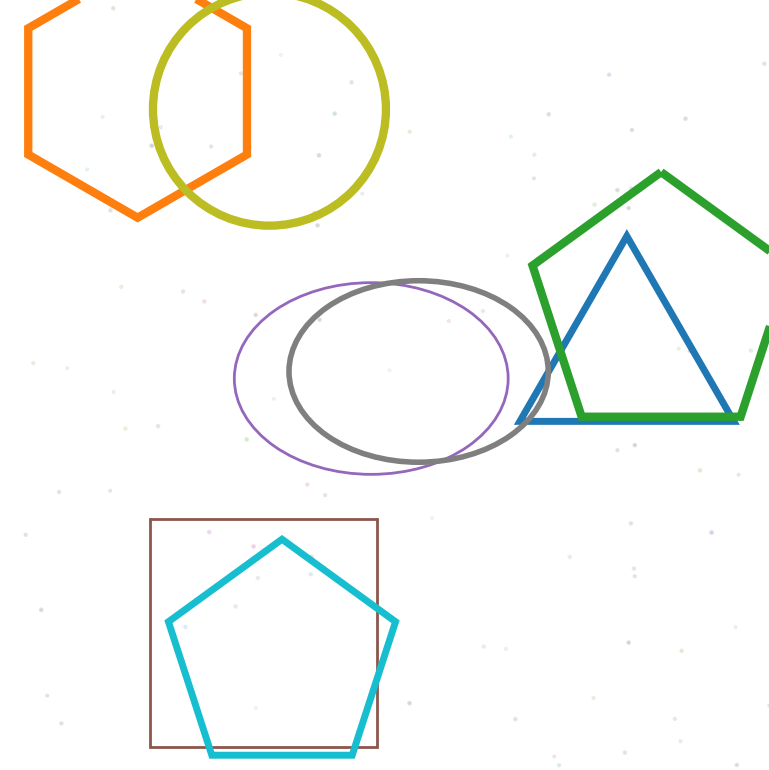[{"shape": "triangle", "thickness": 2.5, "radius": 0.8, "center": [0.814, 0.533]}, {"shape": "hexagon", "thickness": 3, "radius": 0.82, "center": [0.179, 0.881]}, {"shape": "pentagon", "thickness": 3, "radius": 0.88, "center": [0.859, 0.601]}, {"shape": "oval", "thickness": 1, "radius": 0.89, "center": [0.482, 0.508]}, {"shape": "square", "thickness": 1, "radius": 0.74, "center": [0.342, 0.178]}, {"shape": "oval", "thickness": 2, "radius": 0.84, "center": [0.544, 0.518]}, {"shape": "circle", "thickness": 3, "radius": 0.76, "center": [0.35, 0.858]}, {"shape": "pentagon", "thickness": 2.5, "radius": 0.78, "center": [0.366, 0.145]}]